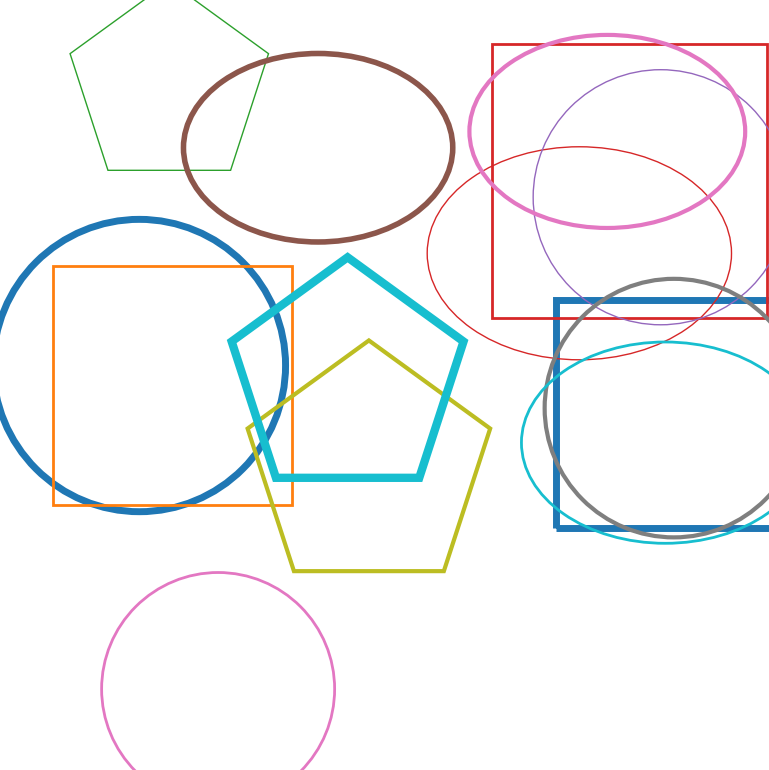[{"shape": "circle", "thickness": 2.5, "radius": 0.95, "center": [0.181, 0.525]}, {"shape": "square", "thickness": 2.5, "radius": 0.74, "center": [0.871, 0.462]}, {"shape": "square", "thickness": 1, "radius": 0.78, "center": [0.224, 0.499]}, {"shape": "pentagon", "thickness": 0.5, "radius": 0.68, "center": [0.22, 0.888]}, {"shape": "square", "thickness": 1, "radius": 0.89, "center": [0.818, 0.765]}, {"shape": "oval", "thickness": 0.5, "radius": 0.99, "center": [0.752, 0.671]}, {"shape": "circle", "thickness": 0.5, "radius": 0.83, "center": [0.858, 0.744]}, {"shape": "oval", "thickness": 2, "radius": 0.87, "center": [0.413, 0.808]}, {"shape": "circle", "thickness": 1, "radius": 0.76, "center": [0.283, 0.105]}, {"shape": "oval", "thickness": 1.5, "radius": 0.9, "center": [0.789, 0.829]}, {"shape": "circle", "thickness": 1.5, "radius": 0.84, "center": [0.875, 0.47]}, {"shape": "pentagon", "thickness": 1.5, "radius": 0.83, "center": [0.479, 0.392]}, {"shape": "oval", "thickness": 1, "radius": 0.93, "center": [0.864, 0.425]}, {"shape": "pentagon", "thickness": 3, "radius": 0.79, "center": [0.451, 0.508]}]